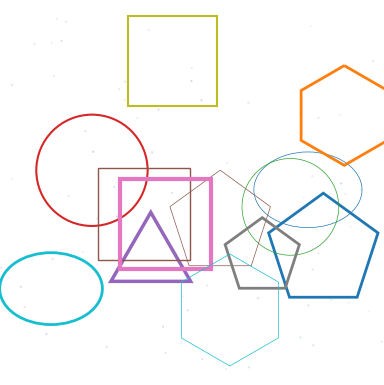[{"shape": "oval", "thickness": 0.5, "radius": 0.7, "center": [0.8, 0.507]}, {"shape": "pentagon", "thickness": 2, "radius": 0.75, "center": [0.84, 0.349]}, {"shape": "hexagon", "thickness": 2, "radius": 0.65, "center": [0.894, 0.7]}, {"shape": "circle", "thickness": 0.5, "radius": 0.63, "center": [0.754, 0.463]}, {"shape": "circle", "thickness": 1.5, "radius": 0.72, "center": [0.239, 0.558]}, {"shape": "triangle", "thickness": 2.5, "radius": 0.6, "center": [0.392, 0.329]}, {"shape": "pentagon", "thickness": 0.5, "radius": 0.69, "center": [0.572, 0.421]}, {"shape": "square", "thickness": 1, "radius": 0.6, "center": [0.374, 0.443]}, {"shape": "square", "thickness": 3, "radius": 0.59, "center": [0.43, 0.419]}, {"shape": "pentagon", "thickness": 2, "radius": 0.51, "center": [0.681, 0.333]}, {"shape": "square", "thickness": 1.5, "radius": 0.58, "center": [0.448, 0.842]}, {"shape": "hexagon", "thickness": 0.5, "radius": 0.73, "center": [0.597, 0.195]}, {"shape": "oval", "thickness": 2, "radius": 0.67, "center": [0.133, 0.25]}]